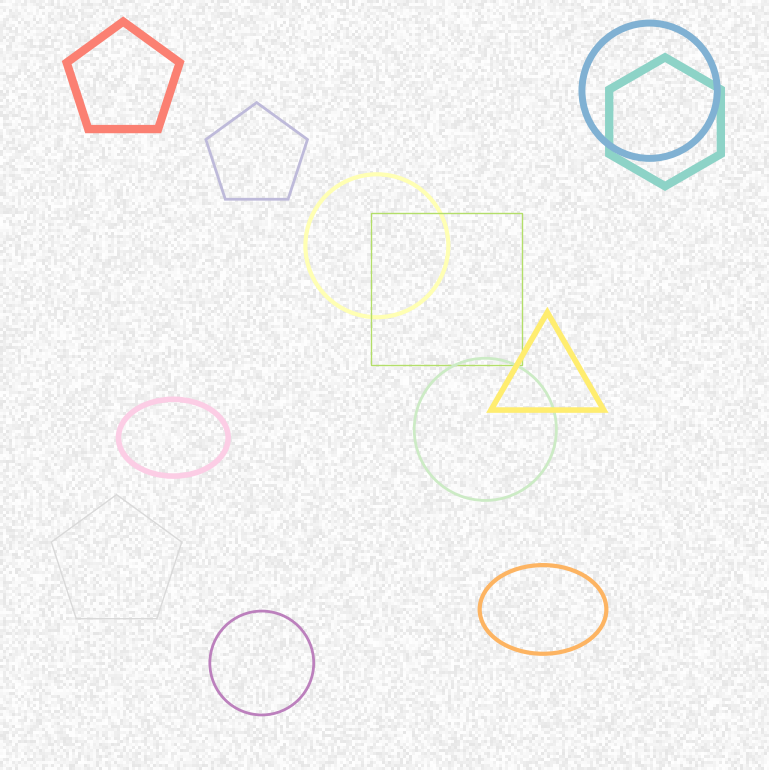[{"shape": "hexagon", "thickness": 3, "radius": 0.42, "center": [0.864, 0.842]}, {"shape": "circle", "thickness": 1.5, "radius": 0.46, "center": [0.489, 0.681]}, {"shape": "pentagon", "thickness": 1, "radius": 0.35, "center": [0.333, 0.797]}, {"shape": "pentagon", "thickness": 3, "radius": 0.39, "center": [0.16, 0.895]}, {"shape": "circle", "thickness": 2.5, "radius": 0.44, "center": [0.844, 0.882]}, {"shape": "oval", "thickness": 1.5, "radius": 0.41, "center": [0.705, 0.209]}, {"shape": "square", "thickness": 0.5, "radius": 0.49, "center": [0.58, 0.625]}, {"shape": "oval", "thickness": 2, "radius": 0.36, "center": [0.225, 0.432]}, {"shape": "pentagon", "thickness": 0.5, "radius": 0.45, "center": [0.151, 0.269]}, {"shape": "circle", "thickness": 1, "radius": 0.34, "center": [0.34, 0.139]}, {"shape": "circle", "thickness": 1, "radius": 0.46, "center": [0.63, 0.442]}, {"shape": "triangle", "thickness": 2, "radius": 0.42, "center": [0.711, 0.51]}]